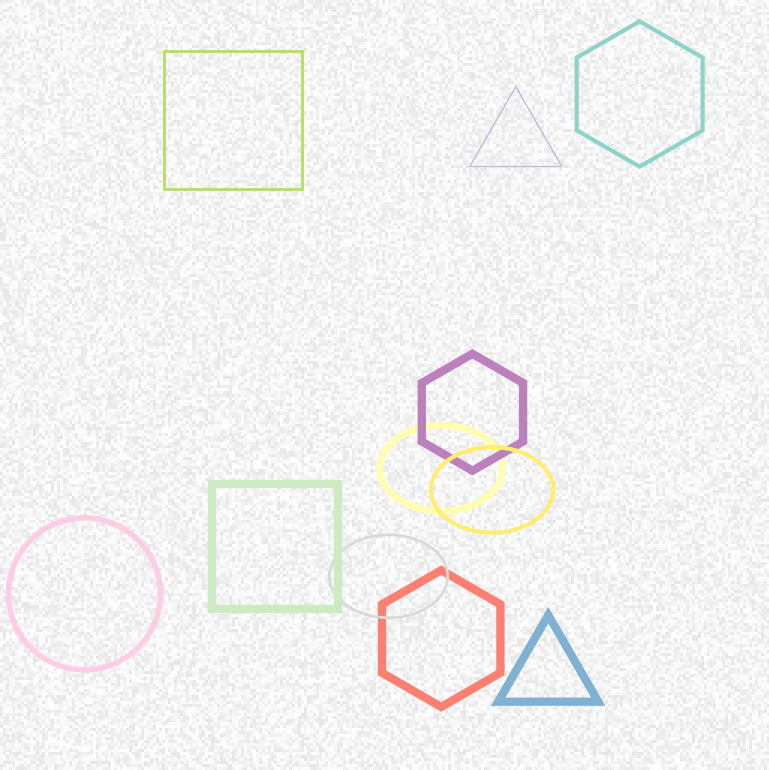[{"shape": "hexagon", "thickness": 1.5, "radius": 0.47, "center": [0.831, 0.878]}, {"shape": "oval", "thickness": 2.5, "radius": 0.4, "center": [0.573, 0.392]}, {"shape": "triangle", "thickness": 0.5, "radius": 0.35, "center": [0.67, 0.818]}, {"shape": "hexagon", "thickness": 3, "radius": 0.44, "center": [0.573, 0.171]}, {"shape": "triangle", "thickness": 3, "radius": 0.37, "center": [0.712, 0.126]}, {"shape": "square", "thickness": 1, "radius": 0.45, "center": [0.303, 0.844]}, {"shape": "circle", "thickness": 2, "radius": 0.49, "center": [0.11, 0.229]}, {"shape": "oval", "thickness": 1, "radius": 0.38, "center": [0.505, 0.252]}, {"shape": "hexagon", "thickness": 3, "radius": 0.38, "center": [0.614, 0.465]}, {"shape": "square", "thickness": 3, "radius": 0.41, "center": [0.357, 0.29]}, {"shape": "oval", "thickness": 1.5, "radius": 0.4, "center": [0.639, 0.364]}]